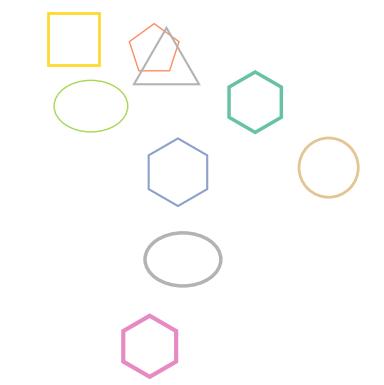[{"shape": "hexagon", "thickness": 2.5, "radius": 0.39, "center": [0.663, 0.735]}, {"shape": "pentagon", "thickness": 1, "radius": 0.34, "center": [0.4, 0.871]}, {"shape": "hexagon", "thickness": 1.5, "radius": 0.44, "center": [0.462, 0.553]}, {"shape": "hexagon", "thickness": 3, "radius": 0.4, "center": [0.389, 0.101]}, {"shape": "oval", "thickness": 1, "radius": 0.48, "center": [0.236, 0.724]}, {"shape": "square", "thickness": 2, "radius": 0.34, "center": [0.191, 0.898]}, {"shape": "circle", "thickness": 2, "radius": 0.38, "center": [0.854, 0.565]}, {"shape": "triangle", "thickness": 1.5, "radius": 0.49, "center": [0.432, 0.83]}, {"shape": "oval", "thickness": 2.5, "radius": 0.49, "center": [0.475, 0.326]}]